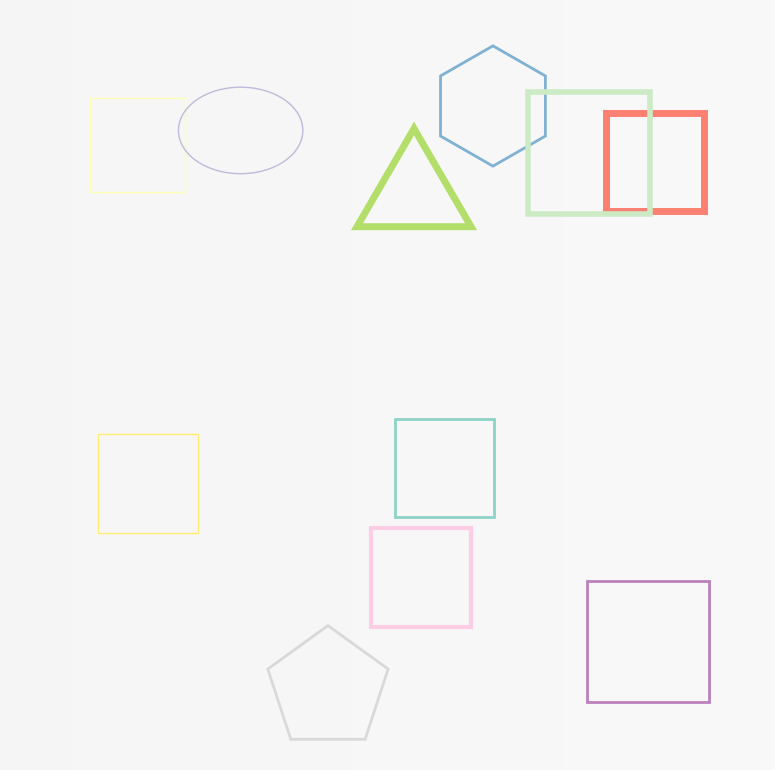[{"shape": "square", "thickness": 1, "radius": 0.32, "center": [0.574, 0.392]}, {"shape": "square", "thickness": 0.5, "radius": 0.31, "center": [0.177, 0.812]}, {"shape": "oval", "thickness": 0.5, "radius": 0.4, "center": [0.311, 0.831]}, {"shape": "square", "thickness": 2.5, "radius": 0.32, "center": [0.845, 0.789]}, {"shape": "hexagon", "thickness": 1, "radius": 0.39, "center": [0.636, 0.862]}, {"shape": "triangle", "thickness": 2.5, "radius": 0.42, "center": [0.534, 0.748]}, {"shape": "square", "thickness": 1.5, "radius": 0.32, "center": [0.543, 0.249]}, {"shape": "pentagon", "thickness": 1, "radius": 0.41, "center": [0.423, 0.106]}, {"shape": "square", "thickness": 1, "radius": 0.39, "center": [0.836, 0.167]}, {"shape": "square", "thickness": 2, "radius": 0.39, "center": [0.76, 0.801]}, {"shape": "square", "thickness": 0.5, "radius": 0.32, "center": [0.191, 0.372]}]